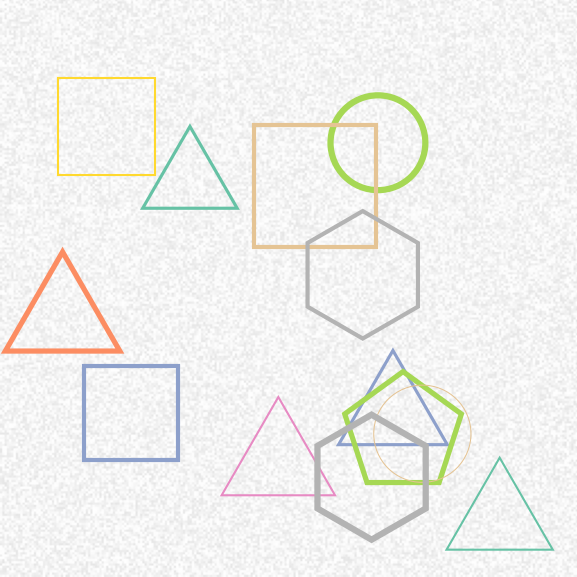[{"shape": "triangle", "thickness": 1.5, "radius": 0.47, "center": [0.329, 0.686]}, {"shape": "triangle", "thickness": 1, "radius": 0.53, "center": [0.865, 0.1]}, {"shape": "triangle", "thickness": 2.5, "radius": 0.57, "center": [0.108, 0.448]}, {"shape": "triangle", "thickness": 1.5, "radius": 0.54, "center": [0.68, 0.283]}, {"shape": "square", "thickness": 2, "radius": 0.41, "center": [0.227, 0.285]}, {"shape": "triangle", "thickness": 1, "radius": 0.57, "center": [0.482, 0.198]}, {"shape": "circle", "thickness": 3, "radius": 0.41, "center": [0.654, 0.752]}, {"shape": "pentagon", "thickness": 2.5, "radius": 0.53, "center": [0.698, 0.249]}, {"shape": "square", "thickness": 1, "radius": 0.42, "center": [0.185, 0.78]}, {"shape": "square", "thickness": 2, "radius": 0.53, "center": [0.546, 0.677]}, {"shape": "circle", "thickness": 0.5, "radius": 0.42, "center": [0.731, 0.248]}, {"shape": "hexagon", "thickness": 2, "radius": 0.55, "center": [0.628, 0.523]}, {"shape": "hexagon", "thickness": 3, "radius": 0.54, "center": [0.643, 0.173]}]